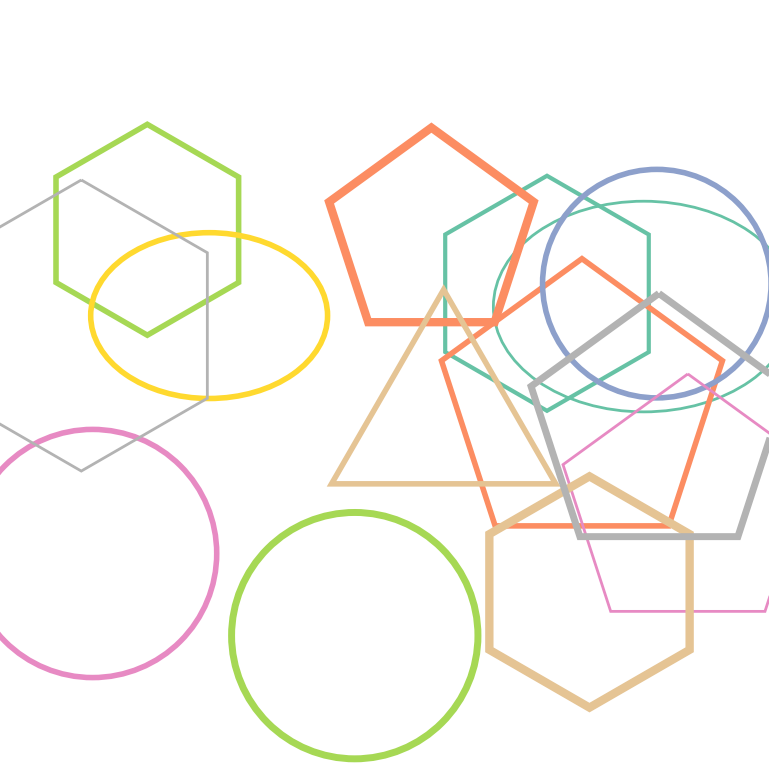[{"shape": "oval", "thickness": 1, "radius": 0.98, "center": [0.836, 0.602]}, {"shape": "hexagon", "thickness": 1.5, "radius": 0.76, "center": [0.71, 0.619]}, {"shape": "pentagon", "thickness": 3, "radius": 0.7, "center": [0.56, 0.695]}, {"shape": "pentagon", "thickness": 2, "radius": 0.96, "center": [0.756, 0.472]}, {"shape": "circle", "thickness": 2, "radius": 0.74, "center": [0.853, 0.632]}, {"shape": "circle", "thickness": 2, "radius": 0.81, "center": [0.12, 0.281]}, {"shape": "pentagon", "thickness": 1, "radius": 0.85, "center": [0.893, 0.344]}, {"shape": "hexagon", "thickness": 2, "radius": 0.68, "center": [0.191, 0.702]}, {"shape": "circle", "thickness": 2.5, "radius": 0.8, "center": [0.461, 0.174]}, {"shape": "oval", "thickness": 2, "radius": 0.77, "center": [0.272, 0.59]}, {"shape": "hexagon", "thickness": 3, "radius": 0.75, "center": [0.766, 0.231]}, {"shape": "triangle", "thickness": 2, "radius": 0.84, "center": [0.576, 0.456]}, {"shape": "pentagon", "thickness": 2.5, "radius": 0.87, "center": [0.856, 0.444]}, {"shape": "hexagon", "thickness": 1, "radius": 0.95, "center": [0.106, 0.577]}]